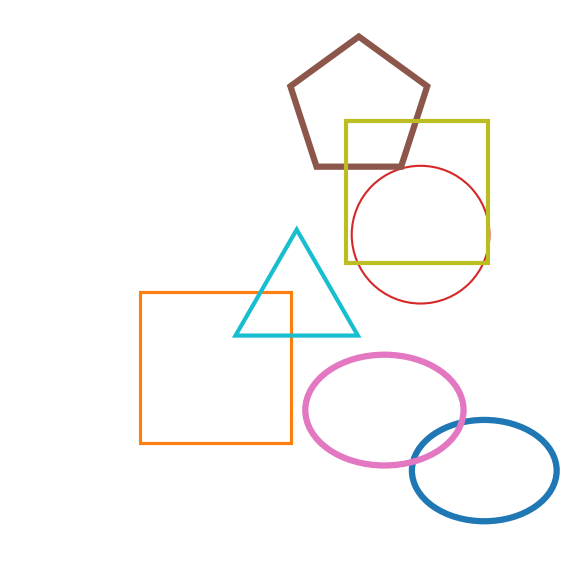[{"shape": "oval", "thickness": 3, "radius": 0.63, "center": [0.839, 0.184]}, {"shape": "square", "thickness": 1.5, "radius": 0.65, "center": [0.373, 0.363]}, {"shape": "circle", "thickness": 1, "radius": 0.6, "center": [0.728, 0.593]}, {"shape": "pentagon", "thickness": 3, "radius": 0.62, "center": [0.621, 0.811]}, {"shape": "oval", "thickness": 3, "radius": 0.69, "center": [0.666, 0.289]}, {"shape": "square", "thickness": 2, "radius": 0.61, "center": [0.722, 0.667]}, {"shape": "triangle", "thickness": 2, "radius": 0.61, "center": [0.514, 0.479]}]